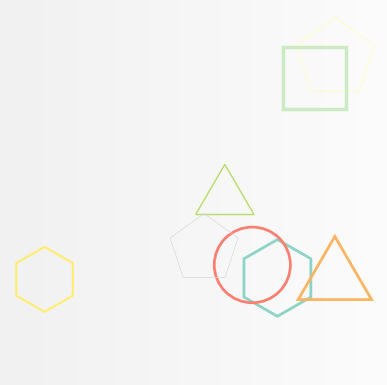[{"shape": "hexagon", "thickness": 2, "radius": 0.5, "center": [0.716, 0.278]}, {"shape": "pentagon", "thickness": 0.5, "radius": 0.53, "center": [0.865, 0.849]}, {"shape": "circle", "thickness": 2, "radius": 0.49, "center": [0.651, 0.312]}, {"shape": "triangle", "thickness": 2, "radius": 0.55, "center": [0.864, 0.276]}, {"shape": "triangle", "thickness": 1, "radius": 0.43, "center": [0.58, 0.486]}, {"shape": "pentagon", "thickness": 0.5, "radius": 0.46, "center": [0.527, 0.353]}, {"shape": "square", "thickness": 2.5, "radius": 0.4, "center": [0.812, 0.797]}, {"shape": "hexagon", "thickness": 1.5, "radius": 0.42, "center": [0.115, 0.274]}]